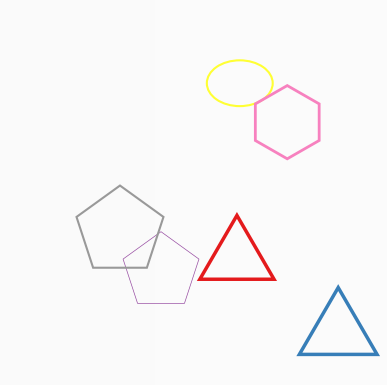[{"shape": "triangle", "thickness": 2.5, "radius": 0.55, "center": [0.611, 0.33]}, {"shape": "triangle", "thickness": 2.5, "radius": 0.58, "center": [0.873, 0.137]}, {"shape": "pentagon", "thickness": 0.5, "radius": 0.51, "center": [0.416, 0.295]}, {"shape": "oval", "thickness": 1.5, "radius": 0.42, "center": [0.619, 0.784]}, {"shape": "hexagon", "thickness": 2, "radius": 0.48, "center": [0.741, 0.683]}, {"shape": "pentagon", "thickness": 1.5, "radius": 0.59, "center": [0.31, 0.4]}]